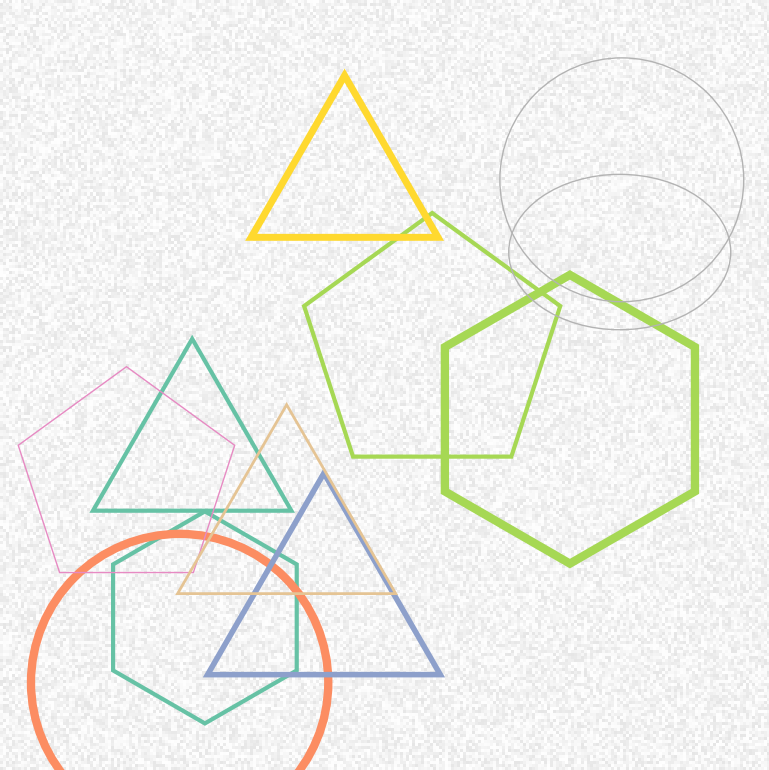[{"shape": "triangle", "thickness": 1.5, "radius": 0.74, "center": [0.25, 0.411]}, {"shape": "hexagon", "thickness": 1.5, "radius": 0.69, "center": [0.266, 0.198]}, {"shape": "circle", "thickness": 3, "radius": 0.97, "center": [0.233, 0.114]}, {"shape": "triangle", "thickness": 2, "radius": 0.87, "center": [0.421, 0.211]}, {"shape": "pentagon", "thickness": 0.5, "radius": 0.74, "center": [0.164, 0.376]}, {"shape": "pentagon", "thickness": 1.5, "radius": 0.87, "center": [0.561, 0.548]}, {"shape": "hexagon", "thickness": 3, "radius": 0.94, "center": [0.74, 0.456]}, {"shape": "triangle", "thickness": 2.5, "radius": 0.7, "center": [0.448, 0.762]}, {"shape": "triangle", "thickness": 1, "radius": 0.82, "center": [0.372, 0.311]}, {"shape": "circle", "thickness": 0.5, "radius": 0.79, "center": [0.808, 0.766]}, {"shape": "oval", "thickness": 0.5, "radius": 0.72, "center": [0.805, 0.673]}]